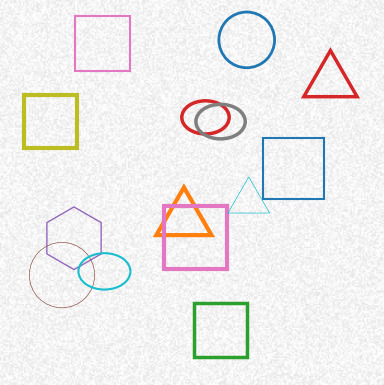[{"shape": "square", "thickness": 1.5, "radius": 0.39, "center": [0.763, 0.562]}, {"shape": "circle", "thickness": 2, "radius": 0.36, "center": [0.641, 0.896]}, {"shape": "triangle", "thickness": 3, "radius": 0.41, "center": [0.478, 0.431]}, {"shape": "square", "thickness": 2.5, "radius": 0.35, "center": [0.573, 0.143]}, {"shape": "oval", "thickness": 2.5, "radius": 0.31, "center": [0.534, 0.695]}, {"shape": "triangle", "thickness": 2.5, "radius": 0.4, "center": [0.858, 0.789]}, {"shape": "hexagon", "thickness": 1, "radius": 0.41, "center": [0.192, 0.381]}, {"shape": "circle", "thickness": 0.5, "radius": 0.42, "center": [0.161, 0.286]}, {"shape": "square", "thickness": 3, "radius": 0.41, "center": [0.507, 0.384]}, {"shape": "square", "thickness": 1.5, "radius": 0.36, "center": [0.266, 0.888]}, {"shape": "oval", "thickness": 2.5, "radius": 0.32, "center": [0.573, 0.684]}, {"shape": "square", "thickness": 3, "radius": 0.35, "center": [0.131, 0.684]}, {"shape": "triangle", "thickness": 0.5, "radius": 0.31, "center": [0.646, 0.478]}, {"shape": "oval", "thickness": 1.5, "radius": 0.34, "center": [0.271, 0.295]}]